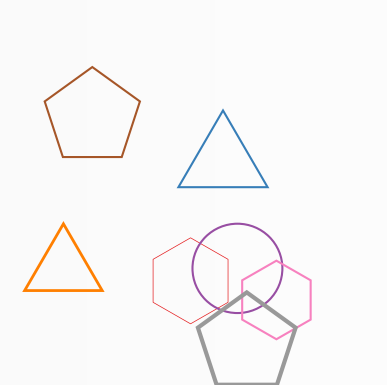[{"shape": "hexagon", "thickness": 0.5, "radius": 0.56, "center": [0.492, 0.271]}, {"shape": "triangle", "thickness": 1.5, "radius": 0.66, "center": [0.575, 0.58]}, {"shape": "circle", "thickness": 1.5, "radius": 0.58, "center": [0.613, 0.303]}, {"shape": "triangle", "thickness": 2, "radius": 0.58, "center": [0.164, 0.303]}, {"shape": "pentagon", "thickness": 1.5, "radius": 0.65, "center": [0.238, 0.697]}, {"shape": "hexagon", "thickness": 1.5, "radius": 0.51, "center": [0.713, 0.221]}, {"shape": "pentagon", "thickness": 3, "radius": 0.66, "center": [0.637, 0.108]}]